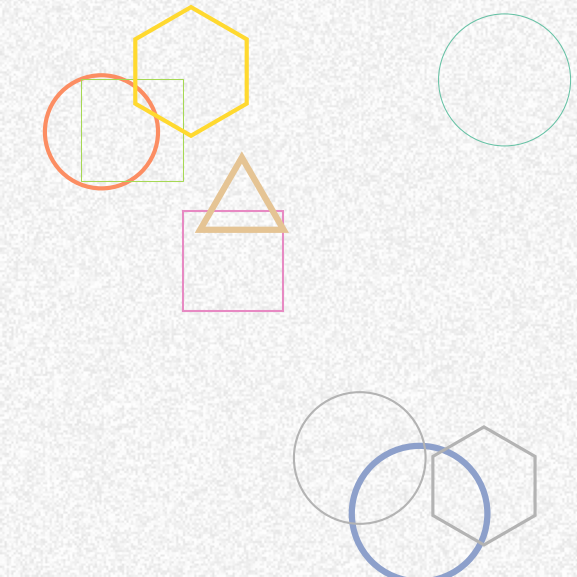[{"shape": "circle", "thickness": 0.5, "radius": 0.57, "center": [0.874, 0.861]}, {"shape": "circle", "thickness": 2, "radius": 0.49, "center": [0.176, 0.771]}, {"shape": "circle", "thickness": 3, "radius": 0.59, "center": [0.727, 0.11]}, {"shape": "square", "thickness": 1, "radius": 0.43, "center": [0.404, 0.548]}, {"shape": "square", "thickness": 0.5, "radius": 0.44, "center": [0.229, 0.774]}, {"shape": "hexagon", "thickness": 2, "radius": 0.56, "center": [0.331, 0.875]}, {"shape": "triangle", "thickness": 3, "radius": 0.42, "center": [0.419, 0.643]}, {"shape": "hexagon", "thickness": 1.5, "radius": 0.51, "center": [0.838, 0.158]}, {"shape": "circle", "thickness": 1, "radius": 0.57, "center": [0.623, 0.206]}]